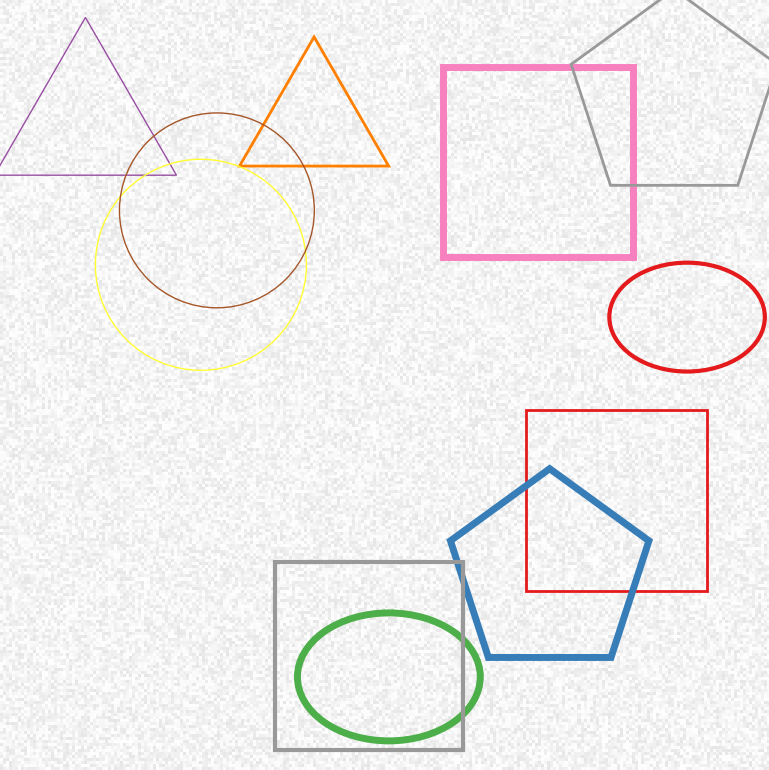[{"shape": "oval", "thickness": 1.5, "radius": 0.5, "center": [0.892, 0.588]}, {"shape": "square", "thickness": 1, "radius": 0.59, "center": [0.801, 0.35]}, {"shape": "pentagon", "thickness": 2.5, "radius": 0.68, "center": [0.714, 0.256]}, {"shape": "oval", "thickness": 2.5, "radius": 0.59, "center": [0.505, 0.121]}, {"shape": "triangle", "thickness": 0.5, "radius": 0.68, "center": [0.111, 0.841]}, {"shape": "triangle", "thickness": 1, "radius": 0.56, "center": [0.408, 0.84]}, {"shape": "circle", "thickness": 0.5, "radius": 0.69, "center": [0.261, 0.656]}, {"shape": "circle", "thickness": 0.5, "radius": 0.63, "center": [0.282, 0.727]}, {"shape": "square", "thickness": 2.5, "radius": 0.62, "center": [0.699, 0.79]}, {"shape": "square", "thickness": 1.5, "radius": 0.61, "center": [0.479, 0.148]}, {"shape": "pentagon", "thickness": 1, "radius": 0.7, "center": [0.875, 0.873]}]